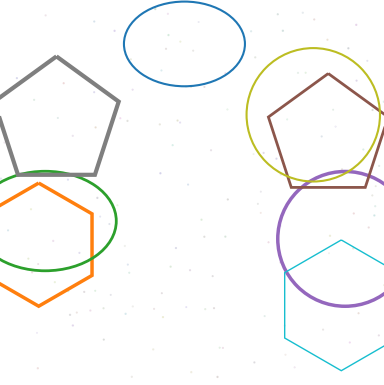[{"shape": "oval", "thickness": 1.5, "radius": 0.79, "center": [0.479, 0.886]}, {"shape": "hexagon", "thickness": 2.5, "radius": 0.8, "center": [0.101, 0.365]}, {"shape": "oval", "thickness": 2, "radius": 0.92, "center": [0.117, 0.426]}, {"shape": "circle", "thickness": 2.5, "radius": 0.88, "center": [0.896, 0.38]}, {"shape": "pentagon", "thickness": 2, "radius": 0.82, "center": [0.853, 0.646]}, {"shape": "pentagon", "thickness": 3, "radius": 0.85, "center": [0.147, 0.684]}, {"shape": "circle", "thickness": 1.5, "radius": 0.87, "center": [0.814, 0.702]}, {"shape": "hexagon", "thickness": 1, "radius": 0.85, "center": [0.886, 0.207]}]